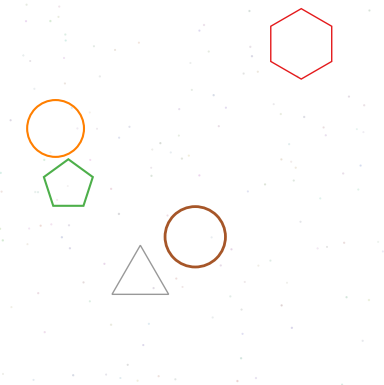[{"shape": "hexagon", "thickness": 1, "radius": 0.46, "center": [0.782, 0.886]}, {"shape": "pentagon", "thickness": 1.5, "radius": 0.33, "center": [0.178, 0.519]}, {"shape": "circle", "thickness": 1.5, "radius": 0.37, "center": [0.144, 0.666]}, {"shape": "circle", "thickness": 2, "radius": 0.39, "center": [0.507, 0.385]}, {"shape": "triangle", "thickness": 1, "radius": 0.42, "center": [0.365, 0.278]}]